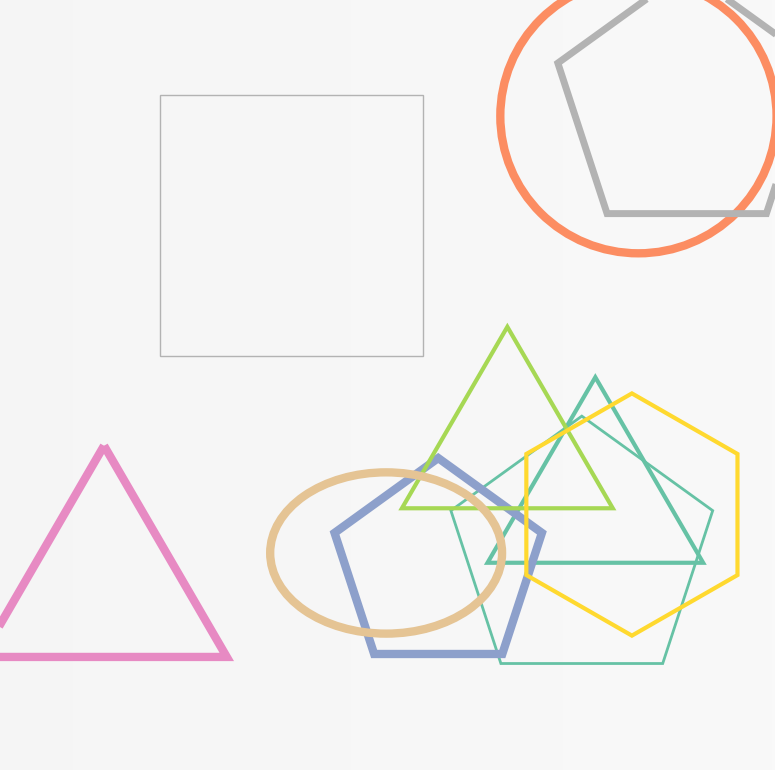[{"shape": "triangle", "thickness": 1.5, "radius": 0.8, "center": [0.768, 0.349]}, {"shape": "pentagon", "thickness": 1, "radius": 0.89, "center": [0.751, 0.282]}, {"shape": "circle", "thickness": 3, "radius": 0.89, "center": [0.824, 0.849]}, {"shape": "pentagon", "thickness": 3, "radius": 0.7, "center": [0.565, 0.264]}, {"shape": "triangle", "thickness": 3, "radius": 0.91, "center": [0.134, 0.238]}, {"shape": "triangle", "thickness": 1.5, "radius": 0.79, "center": [0.655, 0.418]}, {"shape": "hexagon", "thickness": 1.5, "radius": 0.79, "center": [0.815, 0.332]}, {"shape": "oval", "thickness": 3, "radius": 0.75, "center": [0.498, 0.282]}, {"shape": "pentagon", "thickness": 2.5, "radius": 0.87, "center": [0.886, 0.864]}, {"shape": "square", "thickness": 0.5, "radius": 0.85, "center": [0.376, 0.707]}]